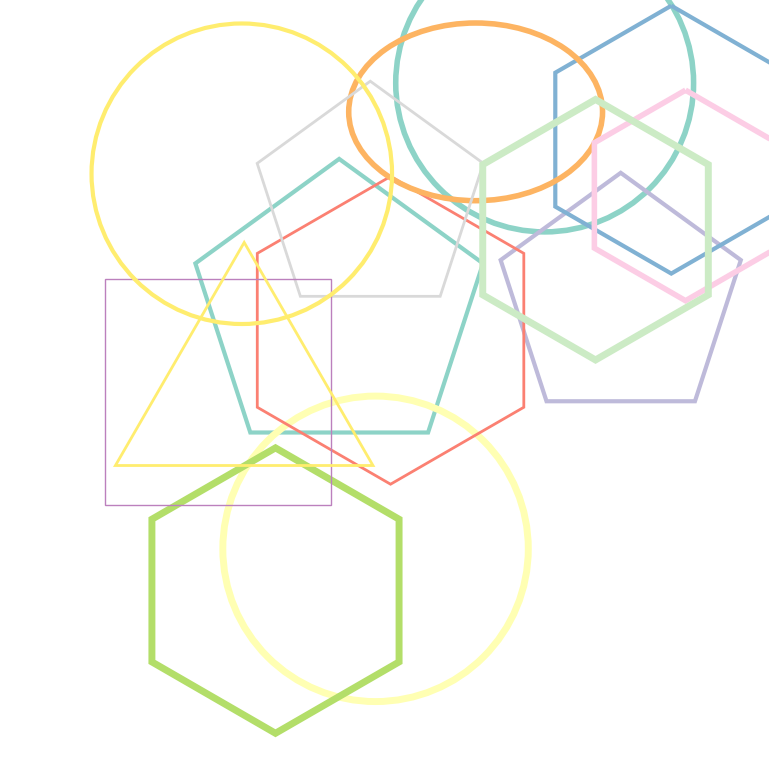[{"shape": "circle", "thickness": 2, "radius": 0.97, "center": [0.707, 0.892]}, {"shape": "pentagon", "thickness": 1.5, "radius": 0.98, "center": [0.441, 0.597]}, {"shape": "circle", "thickness": 2.5, "radius": 0.99, "center": [0.488, 0.287]}, {"shape": "pentagon", "thickness": 1.5, "radius": 0.82, "center": [0.806, 0.612]}, {"shape": "hexagon", "thickness": 1, "radius": 1.0, "center": [0.507, 0.571]}, {"shape": "hexagon", "thickness": 1.5, "radius": 0.87, "center": [0.872, 0.819]}, {"shape": "oval", "thickness": 2, "radius": 0.82, "center": [0.618, 0.855]}, {"shape": "hexagon", "thickness": 2.5, "radius": 0.93, "center": [0.358, 0.233]}, {"shape": "hexagon", "thickness": 2, "radius": 0.68, "center": [0.89, 0.746]}, {"shape": "pentagon", "thickness": 1, "radius": 0.77, "center": [0.481, 0.74]}, {"shape": "square", "thickness": 0.5, "radius": 0.73, "center": [0.283, 0.491]}, {"shape": "hexagon", "thickness": 2.5, "radius": 0.85, "center": [0.773, 0.702]}, {"shape": "circle", "thickness": 1.5, "radius": 0.98, "center": [0.314, 0.774]}, {"shape": "triangle", "thickness": 1, "radius": 0.97, "center": [0.317, 0.492]}]